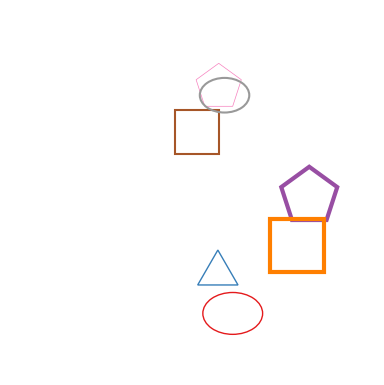[{"shape": "oval", "thickness": 1, "radius": 0.39, "center": [0.605, 0.186]}, {"shape": "triangle", "thickness": 1, "radius": 0.3, "center": [0.566, 0.29]}, {"shape": "pentagon", "thickness": 3, "radius": 0.38, "center": [0.803, 0.49]}, {"shape": "square", "thickness": 3, "radius": 0.35, "center": [0.772, 0.362]}, {"shape": "square", "thickness": 1.5, "radius": 0.29, "center": [0.512, 0.657]}, {"shape": "pentagon", "thickness": 0.5, "radius": 0.31, "center": [0.568, 0.774]}, {"shape": "oval", "thickness": 1.5, "radius": 0.32, "center": [0.583, 0.753]}]